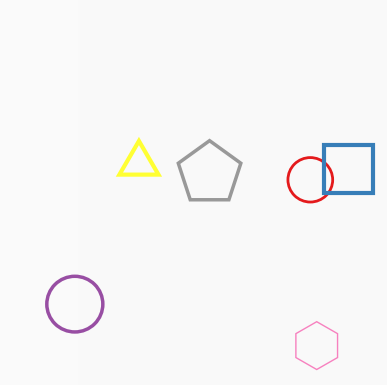[{"shape": "circle", "thickness": 2, "radius": 0.29, "center": [0.801, 0.533]}, {"shape": "square", "thickness": 3, "radius": 0.31, "center": [0.9, 0.562]}, {"shape": "circle", "thickness": 2.5, "radius": 0.36, "center": [0.193, 0.21]}, {"shape": "triangle", "thickness": 3, "radius": 0.29, "center": [0.359, 0.576]}, {"shape": "hexagon", "thickness": 1, "radius": 0.31, "center": [0.817, 0.102]}, {"shape": "pentagon", "thickness": 2.5, "radius": 0.42, "center": [0.541, 0.55]}]